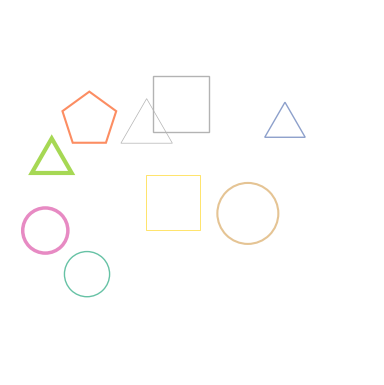[{"shape": "circle", "thickness": 1, "radius": 0.29, "center": [0.226, 0.288]}, {"shape": "pentagon", "thickness": 1.5, "radius": 0.37, "center": [0.232, 0.689]}, {"shape": "triangle", "thickness": 1, "radius": 0.3, "center": [0.74, 0.674]}, {"shape": "circle", "thickness": 2.5, "radius": 0.29, "center": [0.118, 0.401]}, {"shape": "triangle", "thickness": 3, "radius": 0.3, "center": [0.134, 0.581]}, {"shape": "square", "thickness": 0.5, "radius": 0.36, "center": [0.449, 0.474]}, {"shape": "circle", "thickness": 1.5, "radius": 0.4, "center": [0.644, 0.446]}, {"shape": "triangle", "thickness": 0.5, "radius": 0.39, "center": [0.381, 0.667]}, {"shape": "square", "thickness": 1, "radius": 0.37, "center": [0.47, 0.729]}]